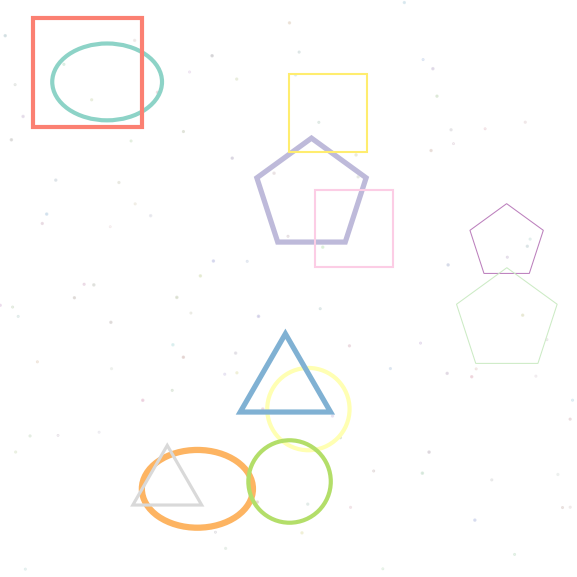[{"shape": "oval", "thickness": 2, "radius": 0.48, "center": [0.186, 0.857]}, {"shape": "circle", "thickness": 2, "radius": 0.36, "center": [0.534, 0.291]}, {"shape": "pentagon", "thickness": 2.5, "radius": 0.5, "center": [0.539, 0.66]}, {"shape": "square", "thickness": 2, "radius": 0.47, "center": [0.152, 0.873]}, {"shape": "triangle", "thickness": 2.5, "radius": 0.45, "center": [0.494, 0.331]}, {"shape": "oval", "thickness": 3, "radius": 0.48, "center": [0.342, 0.153]}, {"shape": "circle", "thickness": 2, "radius": 0.36, "center": [0.501, 0.165]}, {"shape": "square", "thickness": 1, "radius": 0.34, "center": [0.613, 0.604]}, {"shape": "triangle", "thickness": 1.5, "radius": 0.34, "center": [0.29, 0.159]}, {"shape": "pentagon", "thickness": 0.5, "radius": 0.33, "center": [0.877, 0.58]}, {"shape": "pentagon", "thickness": 0.5, "radius": 0.46, "center": [0.878, 0.444]}, {"shape": "square", "thickness": 1, "radius": 0.34, "center": [0.567, 0.804]}]